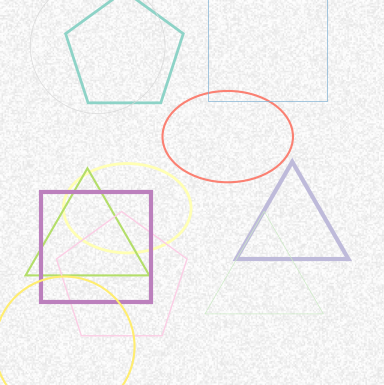[{"shape": "pentagon", "thickness": 2, "radius": 0.8, "center": [0.323, 0.863]}, {"shape": "oval", "thickness": 2, "radius": 0.83, "center": [0.331, 0.459]}, {"shape": "triangle", "thickness": 3, "radius": 0.84, "center": [0.759, 0.411]}, {"shape": "oval", "thickness": 1.5, "radius": 0.85, "center": [0.592, 0.645]}, {"shape": "square", "thickness": 0.5, "radius": 0.77, "center": [0.695, 0.891]}, {"shape": "triangle", "thickness": 1.5, "radius": 0.93, "center": [0.227, 0.377]}, {"shape": "pentagon", "thickness": 1, "radius": 0.89, "center": [0.316, 0.272]}, {"shape": "circle", "thickness": 0.5, "radius": 0.88, "center": [0.254, 0.88]}, {"shape": "square", "thickness": 3, "radius": 0.71, "center": [0.249, 0.359]}, {"shape": "triangle", "thickness": 0.5, "radius": 0.89, "center": [0.686, 0.274]}, {"shape": "circle", "thickness": 1.5, "radius": 0.91, "center": [0.168, 0.1]}]